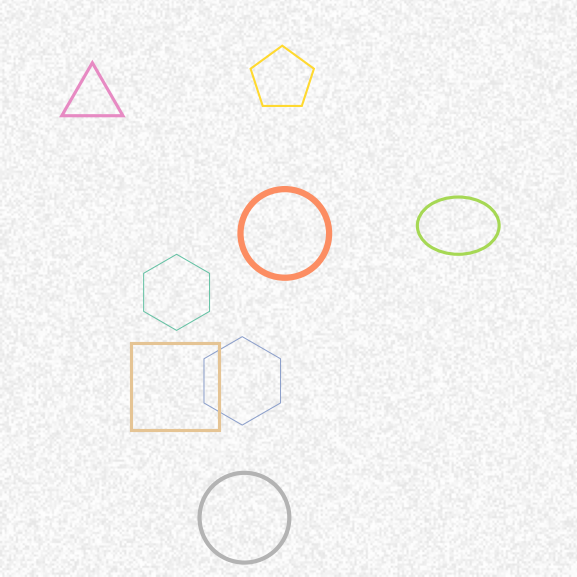[{"shape": "hexagon", "thickness": 0.5, "radius": 0.33, "center": [0.306, 0.493]}, {"shape": "circle", "thickness": 3, "radius": 0.38, "center": [0.493, 0.595]}, {"shape": "hexagon", "thickness": 0.5, "radius": 0.38, "center": [0.419, 0.34]}, {"shape": "triangle", "thickness": 1.5, "radius": 0.31, "center": [0.16, 0.829]}, {"shape": "oval", "thickness": 1.5, "radius": 0.35, "center": [0.794, 0.608]}, {"shape": "pentagon", "thickness": 1, "radius": 0.29, "center": [0.489, 0.862]}, {"shape": "square", "thickness": 1.5, "radius": 0.38, "center": [0.303, 0.33]}, {"shape": "circle", "thickness": 2, "radius": 0.39, "center": [0.423, 0.103]}]